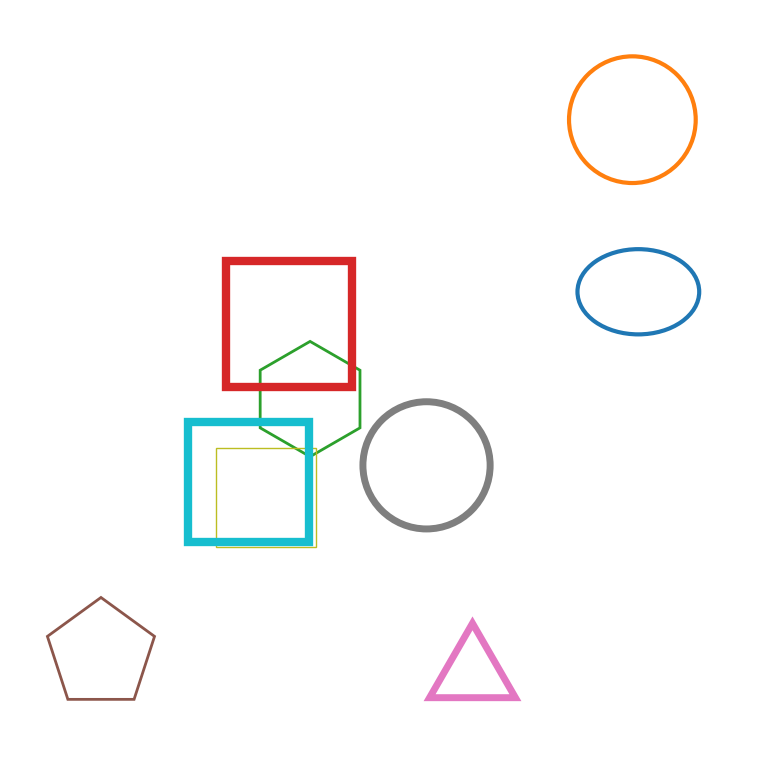[{"shape": "oval", "thickness": 1.5, "radius": 0.4, "center": [0.829, 0.621]}, {"shape": "circle", "thickness": 1.5, "radius": 0.41, "center": [0.821, 0.845]}, {"shape": "hexagon", "thickness": 1, "radius": 0.37, "center": [0.403, 0.482]}, {"shape": "square", "thickness": 3, "radius": 0.41, "center": [0.376, 0.579]}, {"shape": "pentagon", "thickness": 1, "radius": 0.37, "center": [0.131, 0.151]}, {"shape": "triangle", "thickness": 2.5, "radius": 0.32, "center": [0.614, 0.126]}, {"shape": "circle", "thickness": 2.5, "radius": 0.41, "center": [0.554, 0.396]}, {"shape": "square", "thickness": 0.5, "radius": 0.32, "center": [0.345, 0.354]}, {"shape": "square", "thickness": 3, "radius": 0.39, "center": [0.323, 0.374]}]